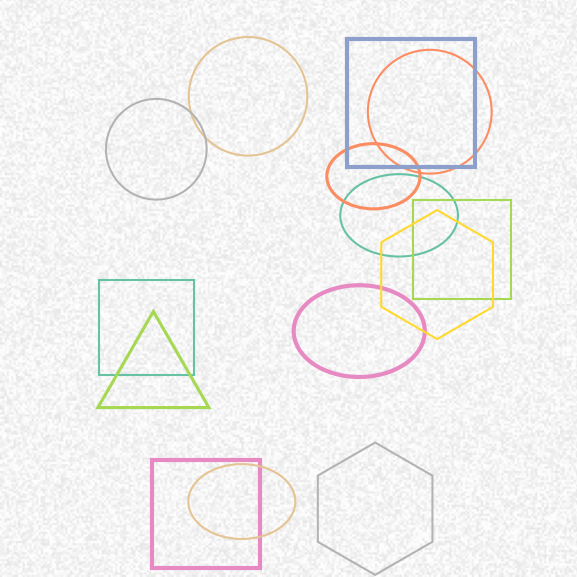[{"shape": "square", "thickness": 1, "radius": 0.41, "center": [0.254, 0.432]}, {"shape": "oval", "thickness": 1, "radius": 0.51, "center": [0.691, 0.626]}, {"shape": "oval", "thickness": 1.5, "radius": 0.4, "center": [0.647, 0.694]}, {"shape": "circle", "thickness": 1, "radius": 0.54, "center": [0.744, 0.806]}, {"shape": "square", "thickness": 2, "radius": 0.55, "center": [0.712, 0.82]}, {"shape": "oval", "thickness": 2, "radius": 0.57, "center": [0.622, 0.426]}, {"shape": "square", "thickness": 2, "radius": 0.47, "center": [0.357, 0.109]}, {"shape": "square", "thickness": 1, "radius": 0.43, "center": [0.8, 0.567]}, {"shape": "triangle", "thickness": 1.5, "radius": 0.55, "center": [0.266, 0.349]}, {"shape": "hexagon", "thickness": 1, "radius": 0.56, "center": [0.757, 0.524]}, {"shape": "circle", "thickness": 1, "radius": 0.51, "center": [0.43, 0.832]}, {"shape": "oval", "thickness": 1, "radius": 0.46, "center": [0.419, 0.131]}, {"shape": "hexagon", "thickness": 1, "radius": 0.57, "center": [0.65, 0.118]}, {"shape": "circle", "thickness": 1, "radius": 0.44, "center": [0.271, 0.741]}]